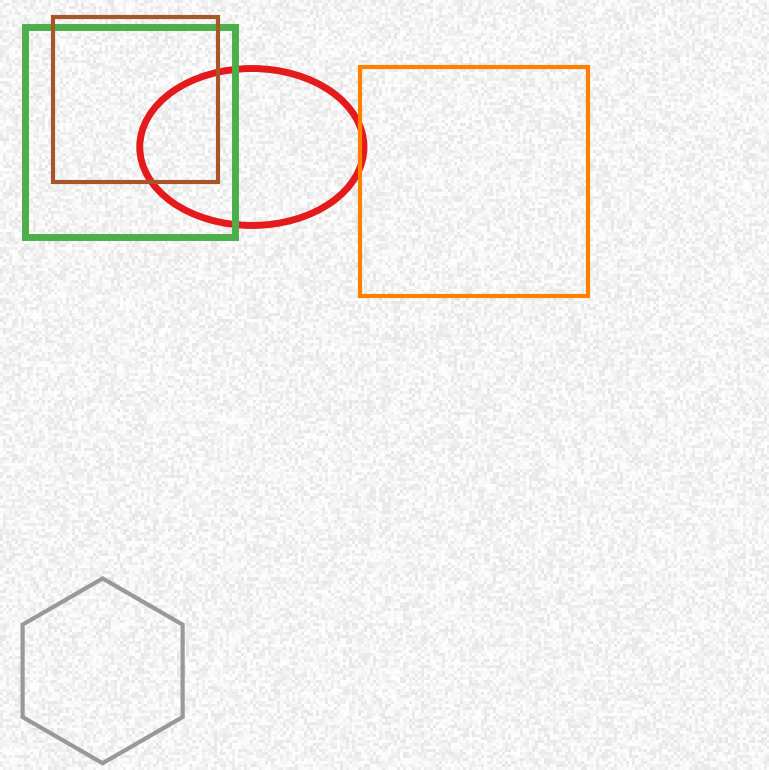[{"shape": "oval", "thickness": 2.5, "radius": 0.73, "center": [0.327, 0.809]}, {"shape": "square", "thickness": 2.5, "radius": 0.68, "center": [0.169, 0.828]}, {"shape": "square", "thickness": 1.5, "radius": 0.74, "center": [0.616, 0.764]}, {"shape": "square", "thickness": 1.5, "radius": 0.54, "center": [0.176, 0.871]}, {"shape": "hexagon", "thickness": 1.5, "radius": 0.6, "center": [0.133, 0.129]}]